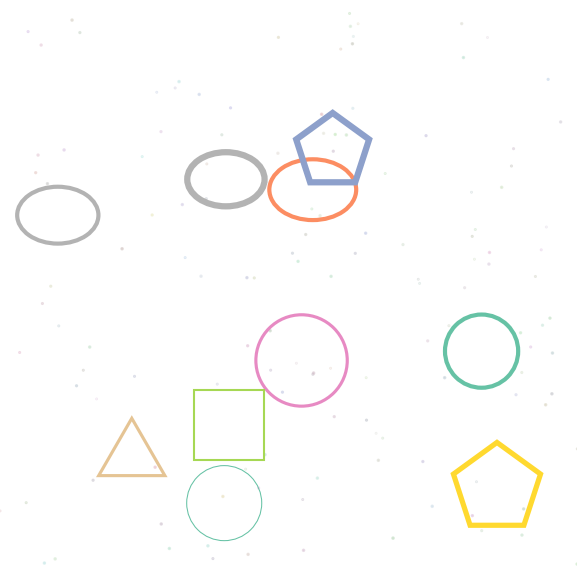[{"shape": "circle", "thickness": 0.5, "radius": 0.32, "center": [0.388, 0.128]}, {"shape": "circle", "thickness": 2, "radius": 0.32, "center": [0.834, 0.391]}, {"shape": "oval", "thickness": 2, "radius": 0.38, "center": [0.542, 0.671]}, {"shape": "pentagon", "thickness": 3, "radius": 0.33, "center": [0.576, 0.737]}, {"shape": "circle", "thickness": 1.5, "radius": 0.4, "center": [0.522, 0.375]}, {"shape": "square", "thickness": 1, "radius": 0.3, "center": [0.397, 0.263]}, {"shape": "pentagon", "thickness": 2.5, "radius": 0.4, "center": [0.861, 0.154]}, {"shape": "triangle", "thickness": 1.5, "radius": 0.33, "center": [0.228, 0.209]}, {"shape": "oval", "thickness": 2, "radius": 0.35, "center": [0.1, 0.627]}, {"shape": "oval", "thickness": 3, "radius": 0.33, "center": [0.391, 0.689]}]